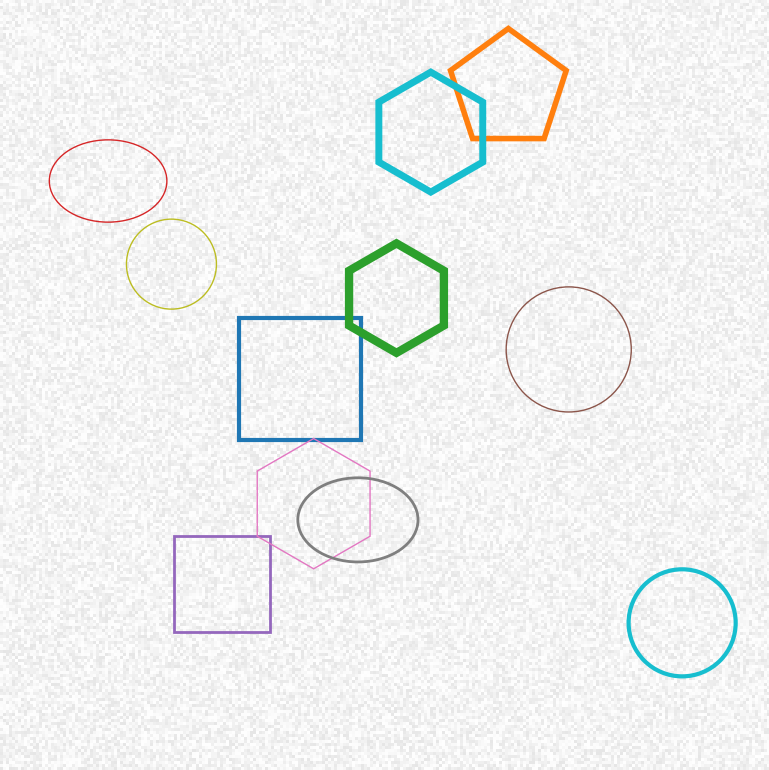[{"shape": "square", "thickness": 1.5, "radius": 0.4, "center": [0.389, 0.508]}, {"shape": "pentagon", "thickness": 2, "radius": 0.39, "center": [0.66, 0.884]}, {"shape": "hexagon", "thickness": 3, "radius": 0.36, "center": [0.515, 0.613]}, {"shape": "oval", "thickness": 0.5, "radius": 0.38, "center": [0.14, 0.765]}, {"shape": "square", "thickness": 1, "radius": 0.31, "center": [0.289, 0.241]}, {"shape": "circle", "thickness": 0.5, "radius": 0.41, "center": [0.739, 0.546]}, {"shape": "hexagon", "thickness": 0.5, "radius": 0.42, "center": [0.407, 0.346]}, {"shape": "oval", "thickness": 1, "radius": 0.39, "center": [0.465, 0.325]}, {"shape": "circle", "thickness": 0.5, "radius": 0.29, "center": [0.223, 0.657]}, {"shape": "circle", "thickness": 1.5, "radius": 0.35, "center": [0.886, 0.191]}, {"shape": "hexagon", "thickness": 2.5, "radius": 0.39, "center": [0.559, 0.828]}]